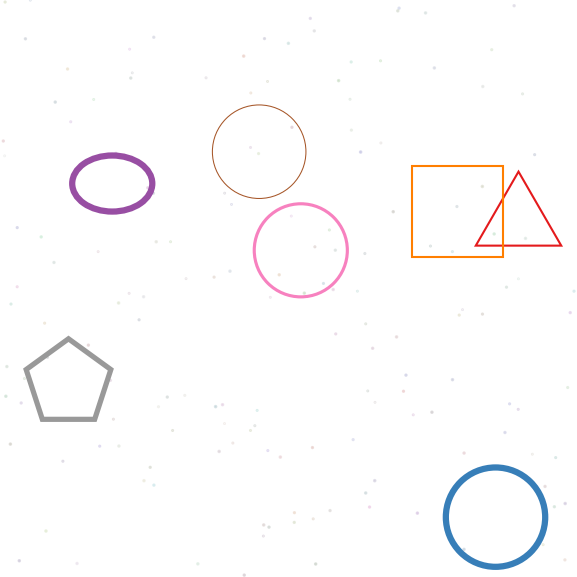[{"shape": "triangle", "thickness": 1, "radius": 0.43, "center": [0.898, 0.617]}, {"shape": "circle", "thickness": 3, "radius": 0.43, "center": [0.858, 0.104]}, {"shape": "oval", "thickness": 3, "radius": 0.35, "center": [0.194, 0.681]}, {"shape": "square", "thickness": 1, "radius": 0.39, "center": [0.792, 0.633]}, {"shape": "circle", "thickness": 0.5, "radius": 0.4, "center": [0.449, 0.736]}, {"shape": "circle", "thickness": 1.5, "radius": 0.4, "center": [0.521, 0.566]}, {"shape": "pentagon", "thickness": 2.5, "radius": 0.39, "center": [0.119, 0.335]}]